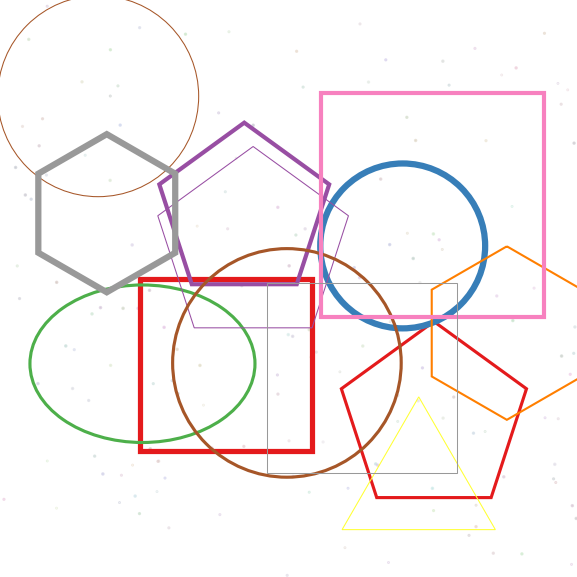[{"shape": "square", "thickness": 2.5, "radius": 0.75, "center": [0.391, 0.367]}, {"shape": "pentagon", "thickness": 1.5, "radius": 0.84, "center": [0.751, 0.274]}, {"shape": "circle", "thickness": 3, "radius": 0.71, "center": [0.697, 0.573]}, {"shape": "oval", "thickness": 1.5, "radius": 0.97, "center": [0.247, 0.369]}, {"shape": "pentagon", "thickness": 0.5, "radius": 0.87, "center": [0.438, 0.572]}, {"shape": "pentagon", "thickness": 2, "radius": 0.77, "center": [0.423, 0.632]}, {"shape": "hexagon", "thickness": 1, "radius": 0.75, "center": [0.878, 0.422]}, {"shape": "triangle", "thickness": 0.5, "radius": 0.77, "center": [0.725, 0.159]}, {"shape": "circle", "thickness": 1.5, "radius": 0.99, "center": [0.497, 0.371]}, {"shape": "circle", "thickness": 0.5, "radius": 0.87, "center": [0.17, 0.833]}, {"shape": "square", "thickness": 2, "radius": 0.97, "center": [0.749, 0.644]}, {"shape": "square", "thickness": 0.5, "radius": 0.82, "center": [0.627, 0.344]}, {"shape": "hexagon", "thickness": 3, "radius": 0.68, "center": [0.185, 0.63]}]